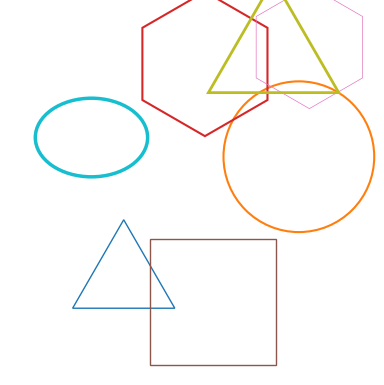[{"shape": "triangle", "thickness": 1, "radius": 0.77, "center": [0.321, 0.276]}, {"shape": "circle", "thickness": 1.5, "radius": 0.98, "center": [0.776, 0.593]}, {"shape": "hexagon", "thickness": 1.5, "radius": 0.94, "center": [0.532, 0.834]}, {"shape": "square", "thickness": 1, "radius": 0.82, "center": [0.553, 0.216]}, {"shape": "hexagon", "thickness": 0.5, "radius": 0.8, "center": [0.804, 0.877]}, {"shape": "triangle", "thickness": 2, "radius": 0.98, "center": [0.711, 0.857]}, {"shape": "oval", "thickness": 2.5, "radius": 0.73, "center": [0.238, 0.643]}]